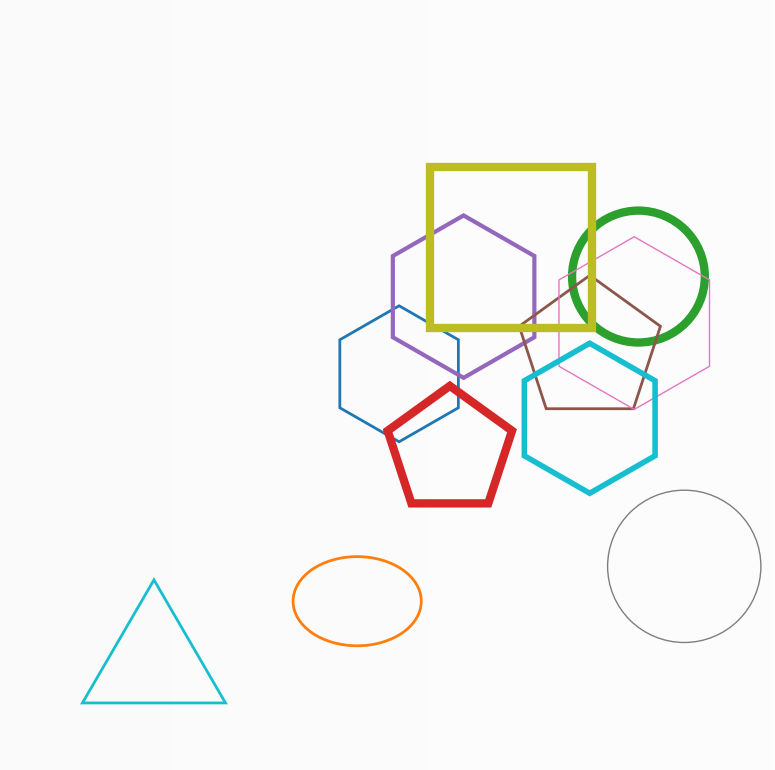[{"shape": "hexagon", "thickness": 1, "radius": 0.44, "center": [0.515, 0.515]}, {"shape": "oval", "thickness": 1, "radius": 0.41, "center": [0.461, 0.219]}, {"shape": "circle", "thickness": 3, "radius": 0.43, "center": [0.824, 0.641]}, {"shape": "pentagon", "thickness": 3, "radius": 0.42, "center": [0.58, 0.415]}, {"shape": "hexagon", "thickness": 1.5, "radius": 0.53, "center": [0.598, 0.615]}, {"shape": "pentagon", "thickness": 1, "radius": 0.48, "center": [0.761, 0.547]}, {"shape": "hexagon", "thickness": 0.5, "radius": 0.56, "center": [0.818, 0.58]}, {"shape": "circle", "thickness": 0.5, "radius": 0.49, "center": [0.883, 0.265]}, {"shape": "square", "thickness": 3, "radius": 0.52, "center": [0.66, 0.679]}, {"shape": "hexagon", "thickness": 2, "radius": 0.49, "center": [0.761, 0.457]}, {"shape": "triangle", "thickness": 1, "radius": 0.53, "center": [0.199, 0.14]}]